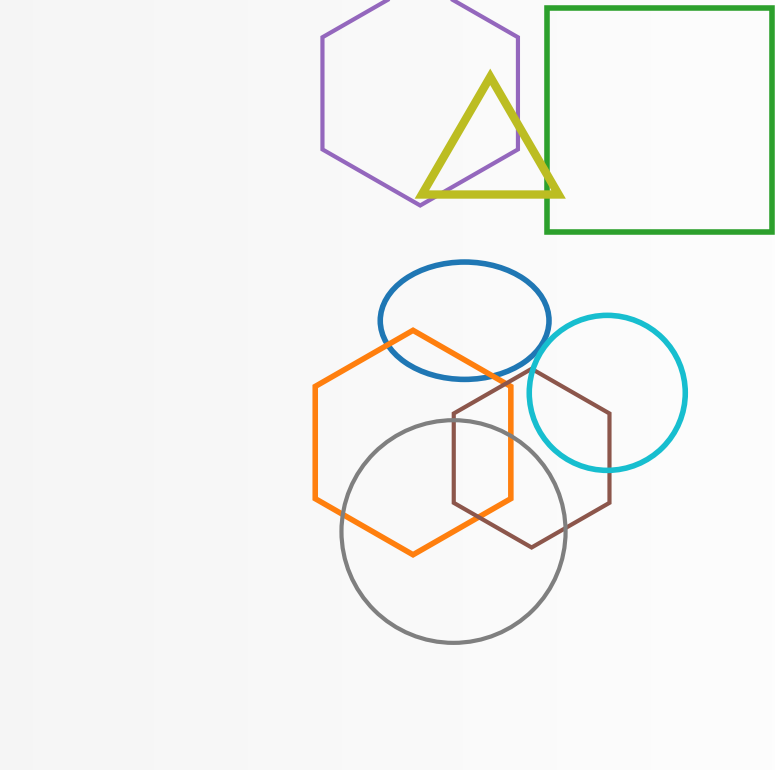[{"shape": "oval", "thickness": 2, "radius": 0.54, "center": [0.6, 0.583]}, {"shape": "hexagon", "thickness": 2, "radius": 0.73, "center": [0.533, 0.425]}, {"shape": "square", "thickness": 2, "radius": 0.72, "center": [0.851, 0.844]}, {"shape": "hexagon", "thickness": 1.5, "radius": 0.73, "center": [0.542, 0.879]}, {"shape": "hexagon", "thickness": 1.5, "radius": 0.58, "center": [0.686, 0.405]}, {"shape": "circle", "thickness": 1.5, "radius": 0.72, "center": [0.585, 0.31]}, {"shape": "triangle", "thickness": 3, "radius": 0.51, "center": [0.633, 0.798]}, {"shape": "circle", "thickness": 2, "radius": 0.5, "center": [0.784, 0.49]}]